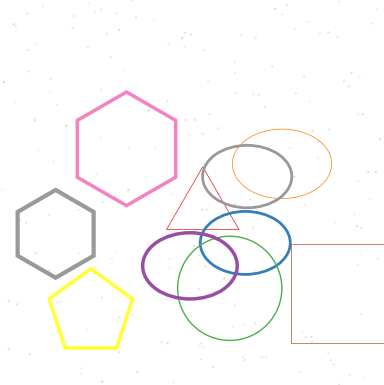[{"shape": "triangle", "thickness": 0.5, "radius": 0.54, "center": [0.527, 0.458]}, {"shape": "oval", "thickness": 2, "radius": 0.58, "center": [0.637, 0.369]}, {"shape": "circle", "thickness": 1, "radius": 0.68, "center": [0.597, 0.251]}, {"shape": "oval", "thickness": 2.5, "radius": 0.61, "center": [0.493, 0.309]}, {"shape": "oval", "thickness": 0.5, "radius": 0.64, "center": [0.733, 0.574]}, {"shape": "pentagon", "thickness": 2.5, "radius": 0.57, "center": [0.236, 0.188]}, {"shape": "square", "thickness": 0.5, "radius": 0.64, "center": [0.884, 0.238]}, {"shape": "hexagon", "thickness": 2.5, "radius": 0.74, "center": [0.329, 0.613]}, {"shape": "oval", "thickness": 2, "radius": 0.58, "center": [0.642, 0.541]}, {"shape": "hexagon", "thickness": 3, "radius": 0.57, "center": [0.145, 0.393]}]